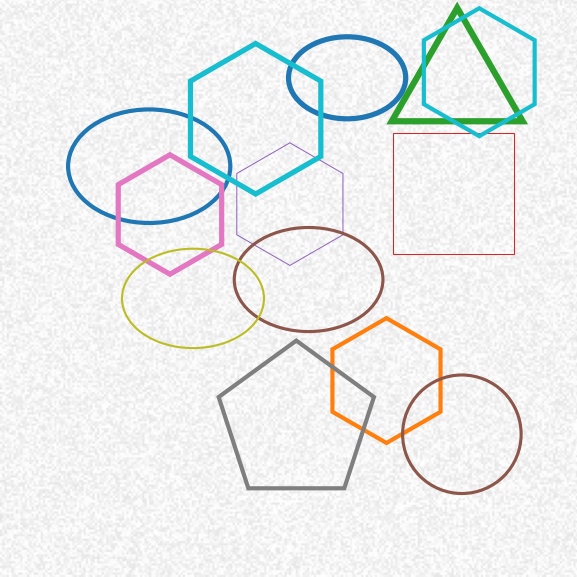[{"shape": "oval", "thickness": 2.5, "radius": 0.51, "center": [0.601, 0.864]}, {"shape": "oval", "thickness": 2, "radius": 0.7, "center": [0.258, 0.711]}, {"shape": "hexagon", "thickness": 2, "radius": 0.54, "center": [0.669, 0.34]}, {"shape": "triangle", "thickness": 3, "radius": 0.65, "center": [0.792, 0.855]}, {"shape": "square", "thickness": 0.5, "radius": 0.52, "center": [0.785, 0.664]}, {"shape": "hexagon", "thickness": 0.5, "radius": 0.53, "center": [0.502, 0.646]}, {"shape": "circle", "thickness": 1.5, "radius": 0.51, "center": [0.8, 0.247]}, {"shape": "oval", "thickness": 1.5, "radius": 0.64, "center": [0.534, 0.515]}, {"shape": "hexagon", "thickness": 2.5, "radius": 0.52, "center": [0.294, 0.628]}, {"shape": "pentagon", "thickness": 2, "radius": 0.71, "center": [0.513, 0.268]}, {"shape": "oval", "thickness": 1, "radius": 0.61, "center": [0.334, 0.482]}, {"shape": "hexagon", "thickness": 2, "radius": 0.55, "center": [0.83, 0.874]}, {"shape": "hexagon", "thickness": 2.5, "radius": 0.65, "center": [0.443, 0.793]}]